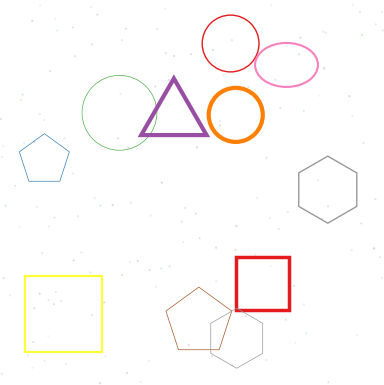[{"shape": "square", "thickness": 2.5, "radius": 0.34, "center": [0.681, 0.264]}, {"shape": "circle", "thickness": 1, "radius": 0.37, "center": [0.599, 0.887]}, {"shape": "pentagon", "thickness": 0.5, "radius": 0.34, "center": [0.115, 0.585]}, {"shape": "circle", "thickness": 0.5, "radius": 0.49, "center": [0.31, 0.707]}, {"shape": "triangle", "thickness": 3, "radius": 0.49, "center": [0.452, 0.698]}, {"shape": "circle", "thickness": 3, "radius": 0.35, "center": [0.612, 0.702]}, {"shape": "square", "thickness": 1.5, "radius": 0.5, "center": [0.165, 0.185]}, {"shape": "pentagon", "thickness": 0.5, "radius": 0.45, "center": [0.516, 0.164]}, {"shape": "oval", "thickness": 1.5, "radius": 0.41, "center": [0.744, 0.831]}, {"shape": "hexagon", "thickness": 1, "radius": 0.44, "center": [0.851, 0.507]}, {"shape": "hexagon", "thickness": 0.5, "radius": 0.39, "center": [0.615, 0.121]}]